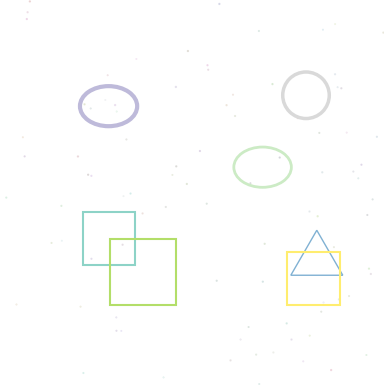[{"shape": "square", "thickness": 1.5, "radius": 0.34, "center": [0.283, 0.381]}, {"shape": "oval", "thickness": 3, "radius": 0.37, "center": [0.282, 0.724]}, {"shape": "triangle", "thickness": 1, "radius": 0.39, "center": [0.823, 0.324]}, {"shape": "square", "thickness": 1.5, "radius": 0.43, "center": [0.371, 0.293]}, {"shape": "circle", "thickness": 2.5, "radius": 0.3, "center": [0.795, 0.753]}, {"shape": "oval", "thickness": 2, "radius": 0.37, "center": [0.682, 0.566]}, {"shape": "square", "thickness": 1.5, "radius": 0.35, "center": [0.814, 0.277]}]